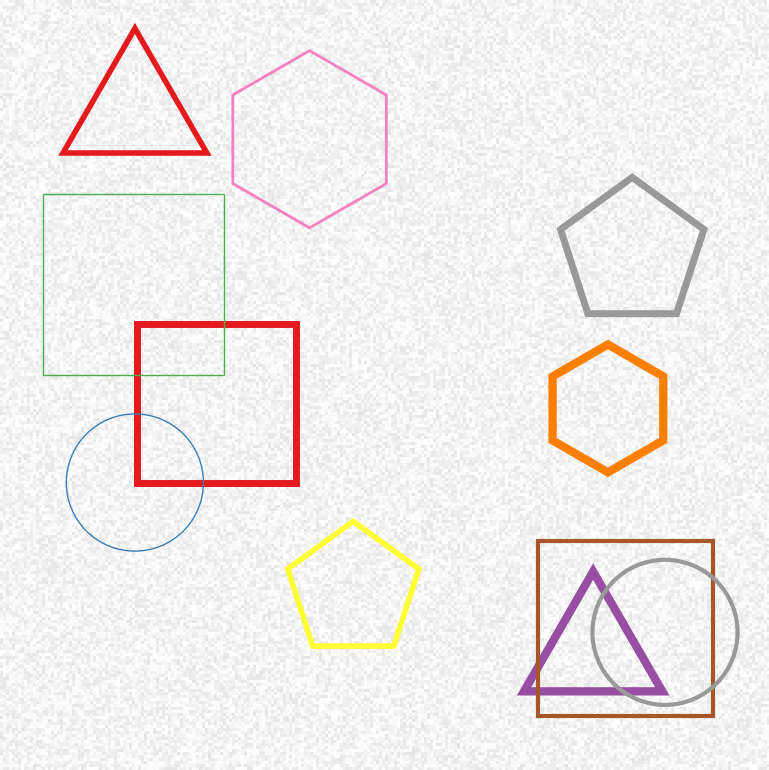[{"shape": "triangle", "thickness": 2, "radius": 0.54, "center": [0.175, 0.855]}, {"shape": "square", "thickness": 2.5, "radius": 0.52, "center": [0.281, 0.476]}, {"shape": "circle", "thickness": 0.5, "radius": 0.45, "center": [0.175, 0.373]}, {"shape": "square", "thickness": 0.5, "radius": 0.59, "center": [0.174, 0.631]}, {"shape": "triangle", "thickness": 3, "radius": 0.52, "center": [0.77, 0.154]}, {"shape": "hexagon", "thickness": 3, "radius": 0.42, "center": [0.789, 0.47]}, {"shape": "pentagon", "thickness": 2, "radius": 0.45, "center": [0.459, 0.233]}, {"shape": "square", "thickness": 1.5, "radius": 0.57, "center": [0.812, 0.184]}, {"shape": "hexagon", "thickness": 1, "radius": 0.58, "center": [0.402, 0.819]}, {"shape": "pentagon", "thickness": 2.5, "radius": 0.49, "center": [0.821, 0.672]}, {"shape": "circle", "thickness": 1.5, "radius": 0.47, "center": [0.864, 0.179]}]